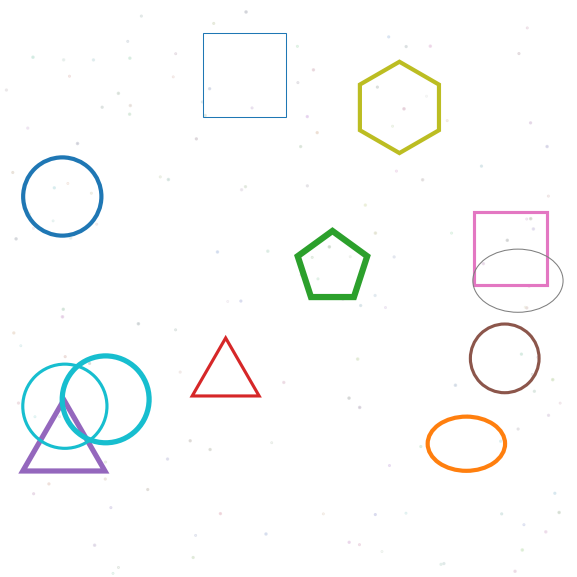[{"shape": "circle", "thickness": 2, "radius": 0.34, "center": [0.108, 0.659]}, {"shape": "square", "thickness": 0.5, "radius": 0.36, "center": [0.423, 0.869]}, {"shape": "oval", "thickness": 2, "radius": 0.34, "center": [0.808, 0.231]}, {"shape": "pentagon", "thickness": 3, "radius": 0.32, "center": [0.576, 0.536]}, {"shape": "triangle", "thickness": 1.5, "radius": 0.33, "center": [0.391, 0.347]}, {"shape": "triangle", "thickness": 2.5, "radius": 0.41, "center": [0.111, 0.225]}, {"shape": "circle", "thickness": 1.5, "radius": 0.3, "center": [0.874, 0.379]}, {"shape": "square", "thickness": 1.5, "radius": 0.32, "center": [0.884, 0.568]}, {"shape": "oval", "thickness": 0.5, "radius": 0.39, "center": [0.897, 0.513]}, {"shape": "hexagon", "thickness": 2, "radius": 0.4, "center": [0.692, 0.813]}, {"shape": "circle", "thickness": 2.5, "radius": 0.38, "center": [0.183, 0.308]}, {"shape": "circle", "thickness": 1.5, "radius": 0.36, "center": [0.112, 0.296]}]